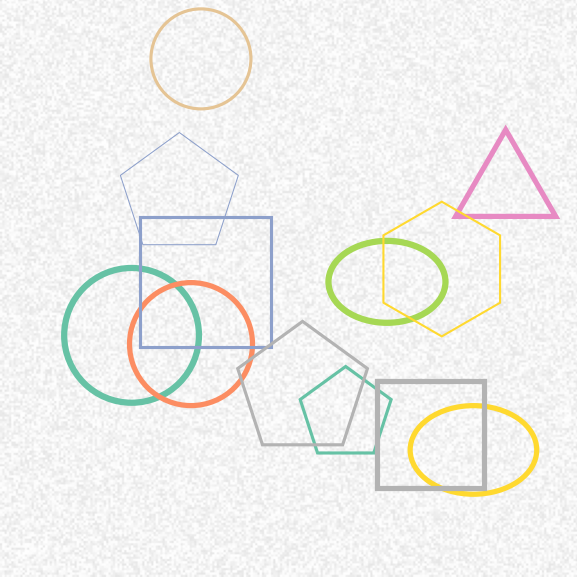[{"shape": "pentagon", "thickness": 1.5, "radius": 0.41, "center": [0.599, 0.282]}, {"shape": "circle", "thickness": 3, "radius": 0.58, "center": [0.228, 0.418]}, {"shape": "circle", "thickness": 2.5, "radius": 0.53, "center": [0.331, 0.403]}, {"shape": "pentagon", "thickness": 0.5, "radius": 0.54, "center": [0.311, 0.662]}, {"shape": "square", "thickness": 1.5, "radius": 0.57, "center": [0.355, 0.511]}, {"shape": "triangle", "thickness": 2.5, "radius": 0.5, "center": [0.876, 0.674]}, {"shape": "oval", "thickness": 3, "radius": 0.51, "center": [0.67, 0.511]}, {"shape": "oval", "thickness": 2.5, "radius": 0.55, "center": [0.82, 0.22]}, {"shape": "hexagon", "thickness": 1, "radius": 0.58, "center": [0.765, 0.533]}, {"shape": "circle", "thickness": 1.5, "radius": 0.43, "center": [0.348, 0.897]}, {"shape": "square", "thickness": 2.5, "radius": 0.46, "center": [0.745, 0.246]}, {"shape": "pentagon", "thickness": 1.5, "radius": 0.59, "center": [0.524, 0.324]}]